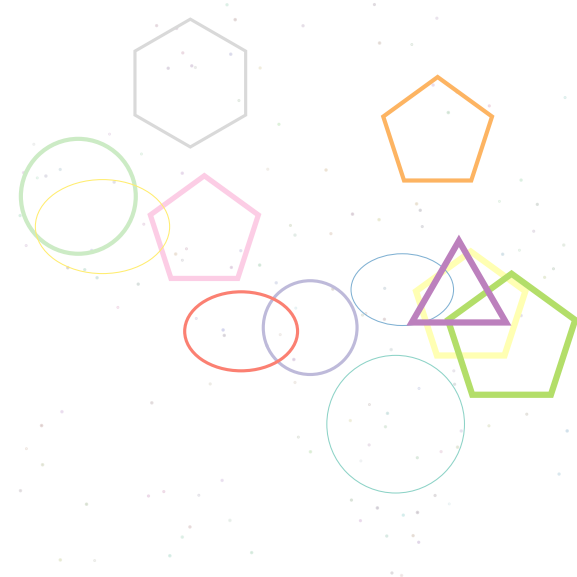[{"shape": "circle", "thickness": 0.5, "radius": 0.6, "center": [0.685, 0.265]}, {"shape": "pentagon", "thickness": 3, "radius": 0.5, "center": [0.815, 0.464]}, {"shape": "circle", "thickness": 1.5, "radius": 0.41, "center": [0.537, 0.432]}, {"shape": "oval", "thickness": 1.5, "radius": 0.49, "center": [0.418, 0.425]}, {"shape": "oval", "thickness": 0.5, "radius": 0.44, "center": [0.697, 0.498]}, {"shape": "pentagon", "thickness": 2, "radius": 0.5, "center": [0.758, 0.767]}, {"shape": "pentagon", "thickness": 3, "radius": 0.58, "center": [0.886, 0.409]}, {"shape": "pentagon", "thickness": 2.5, "radius": 0.49, "center": [0.354, 0.597]}, {"shape": "hexagon", "thickness": 1.5, "radius": 0.55, "center": [0.33, 0.855]}, {"shape": "triangle", "thickness": 3, "radius": 0.47, "center": [0.795, 0.488]}, {"shape": "circle", "thickness": 2, "radius": 0.5, "center": [0.136, 0.659]}, {"shape": "oval", "thickness": 0.5, "radius": 0.58, "center": [0.177, 0.607]}]